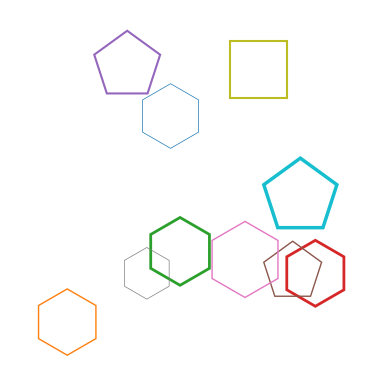[{"shape": "hexagon", "thickness": 0.5, "radius": 0.42, "center": [0.443, 0.699]}, {"shape": "hexagon", "thickness": 1, "radius": 0.43, "center": [0.175, 0.163]}, {"shape": "hexagon", "thickness": 2, "radius": 0.44, "center": [0.468, 0.347]}, {"shape": "hexagon", "thickness": 2, "radius": 0.43, "center": [0.819, 0.29]}, {"shape": "pentagon", "thickness": 1.5, "radius": 0.45, "center": [0.33, 0.83]}, {"shape": "pentagon", "thickness": 1, "radius": 0.39, "center": [0.76, 0.294]}, {"shape": "hexagon", "thickness": 1, "radius": 0.49, "center": [0.636, 0.326]}, {"shape": "hexagon", "thickness": 0.5, "radius": 0.34, "center": [0.381, 0.29]}, {"shape": "square", "thickness": 1.5, "radius": 0.37, "center": [0.671, 0.819]}, {"shape": "pentagon", "thickness": 2.5, "radius": 0.5, "center": [0.78, 0.489]}]